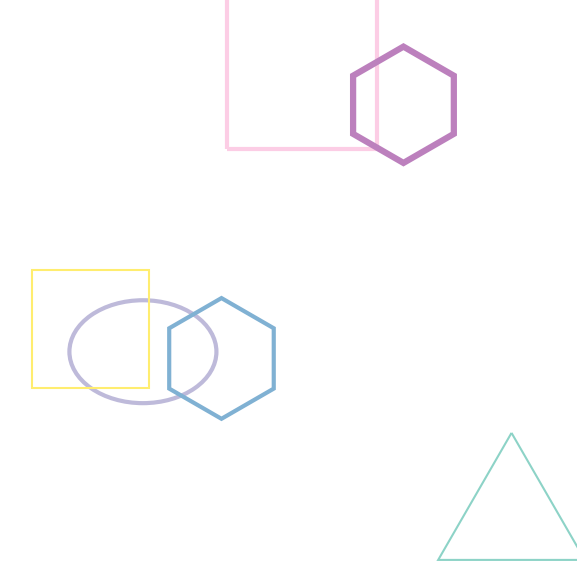[{"shape": "triangle", "thickness": 1, "radius": 0.73, "center": [0.886, 0.103]}, {"shape": "oval", "thickness": 2, "radius": 0.64, "center": [0.247, 0.39]}, {"shape": "hexagon", "thickness": 2, "radius": 0.52, "center": [0.384, 0.378]}, {"shape": "square", "thickness": 2, "radius": 0.65, "center": [0.523, 0.871]}, {"shape": "hexagon", "thickness": 3, "radius": 0.5, "center": [0.699, 0.818]}, {"shape": "square", "thickness": 1, "radius": 0.51, "center": [0.157, 0.429]}]